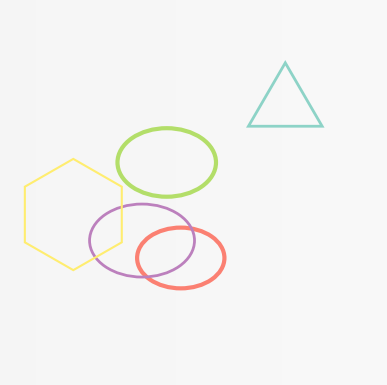[{"shape": "triangle", "thickness": 2, "radius": 0.55, "center": [0.736, 0.727]}, {"shape": "oval", "thickness": 3, "radius": 0.56, "center": [0.467, 0.33]}, {"shape": "oval", "thickness": 3, "radius": 0.64, "center": [0.43, 0.578]}, {"shape": "oval", "thickness": 2, "radius": 0.68, "center": [0.367, 0.375]}, {"shape": "hexagon", "thickness": 1.5, "radius": 0.72, "center": [0.189, 0.443]}]